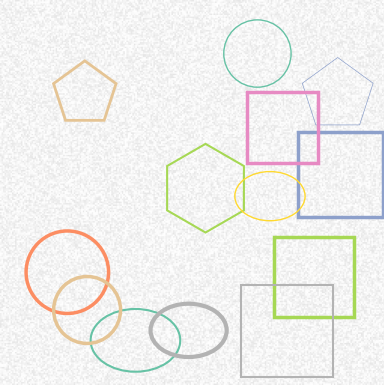[{"shape": "oval", "thickness": 1.5, "radius": 0.58, "center": [0.352, 0.116]}, {"shape": "circle", "thickness": 1, "radius": 0.44, "center": [0.669, 0.861]}, {"shape": "circle", "thickness": 2.5, "radius": 0.54, "center": [0.175, 0.293]}, {"shape": "square", "thickness": 2.5, "radius": 0.55, "center": [0.884, 0.547]}, {"shape": "pentagon", "thickness": 0.5, "radius": 0.48, "center": [0.877, 0.754]}, {"shape": "square", "thickness": 2.5, "radius": 0.46, "center": [0.734, 0.67]}, {"shape": "hexagon", "thickness": 1.5, "radius": 0.58, "center": [0.534, 0.511]}, {"shape": "square", "thickness": 2.5, "radius": 0.52, "center": [0.816, 0.28]}, {"shape": "oval", "thickness": 1, "radius": 0.46, "center": [0.701, 0.491]}, {"shape": "pentagon", "thickness": 2, "radius": 0.43, "center": [0.22, 0.757]}, {"shape": "circle", "thickness": 2.5, "radius": 0.43, "center": [0.226, 0.195]}, {"shape": "oval", "thickness": 3, "radius": 0.49, "center": [0.49, 0.142]}, {"shape": "square", "thickness": 1.5, "radius": 0.6, "center": [0.745, 0.141]}]